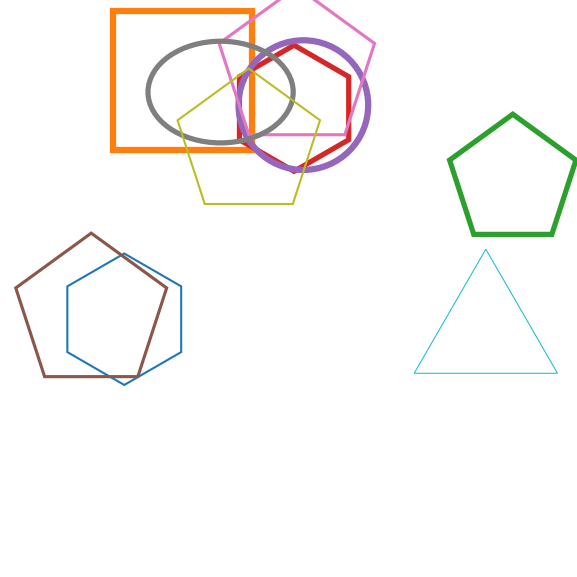[{"shape": "hexagon", "thickness": 1, "radius": 0.57, "center": [0.215, 0.446]}, {"shape": "square", "thickness": 3, "radius": 0.6, "center": [0.316, 0.86]}, {"shape": "pentagon", "thickness": 2.5, "radius": 0.58, "center": [0.888, 0.686]}, {"shape": "hexagon", "thickness": 2.5, "radius": 0.55, "center": [0.509, 0.812]}, {"shape": "circle", "thickness": 3, "radius": 0.56, "center": [0.525, 0.817]}, {"shape": "pentagon", "thickness": 1.5, "radius": 0.69, "center": [0.158, 0.458]}, {"shape": "pentagon", "thickness": 1.5, "radius": 0.71, "center": [0.514, 0.88]}, {"shape": "oval", "thickness": 2.5, "radius": 0.63, "center": [0.382, 0.84]}, {"shape": "pentagon", "thickness": 1, "radius": 0.65, "center": [0.431, 0.751]}, {"shape": "triangle", "thickness": 0.5, "radius": 0.72, "center": [0.841, 0.424]}]